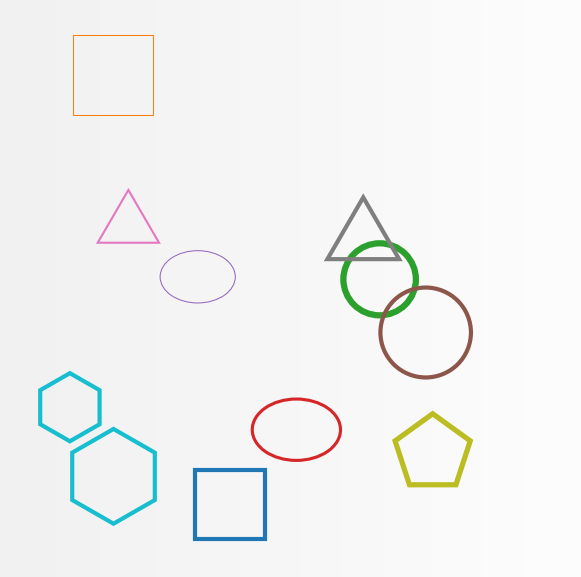[{"shape": "square", "thickness": 2, "radius": 0.3, "center": [0.396, 0.126]}, {"shape": "square", "thickness": 0.5, "radius": 0.35, "center": [0.195, 0.87]}, {"shape": "circle", "thickness": 3, "radius": 0.31, "center": [0.653, 0.515]}, {"shape": "oval", "thickness": 1.5, "radius": 0.38, "center": [0.51, 0.255]}, {"shape": "oval", "thickness": 0.5, "radius": 0.32, "center": [0.34, 0.52]}, {"shape": "circle", "thickness": 2, "radius": 0.39, "center": [0.732, 0.423]}, {"shape": "triangle", "thickness": 1, "radius": 0.3, "center": [0.221, 0.609]}, {"shape": "triangle", "thickness": 2, "radius": 0.36, "center": [0.625, 0.586]}, {"shape": "pentagon", "thickness": 2.5, "radius": 0.34, "center": [0.744, 0.215]}, {"shape": "hexagon", "thickness": 2, "radius": 0.29, "center": [0.12, 0.294]}, {"shape": "hexagon", "thickness": 2, "radius": 0.41, "center": [0.195, 0.174]}]